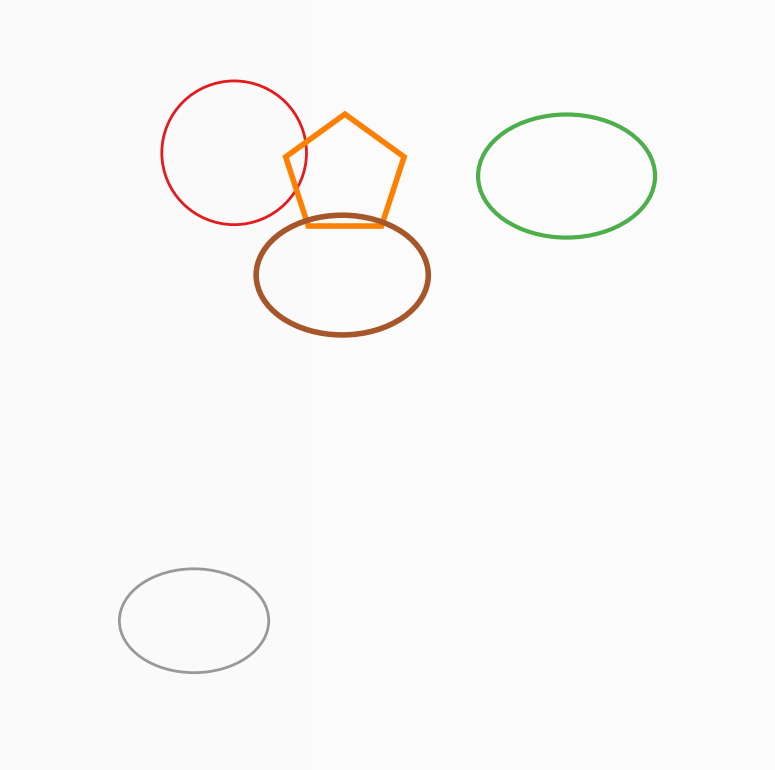[{"shape": "circle", "thickness": 1, "radius": 0.47, "center": [0.302, 0.802]}, {"shape": "oval", "thickness": 1.5, "radius": 0.57, "center": [0.731, 0.771]}, {"shape": "pentagon", "thickness": 2, "radius": 0.4, "center": [0.445, 0.771]}, {"shape": "oval", "thickness": 2, "radius": 0.56, "center": [0.442, 0.643]}, {"shape": "oval", "thickness": 1, "radius": 0.48, "center": [0.25, 0.194]}]